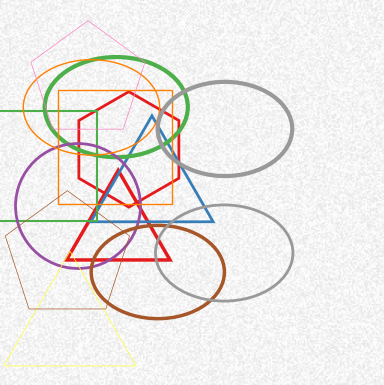[{"shape": "hexagon", "thickness": 2, "radius": 0.75, "center": [0.335, 0.612]}, {"shape": "triangle", "thickness": 2.5, "radius": 0.78, "center": [0.307, 0.402]}, {"shape": "triangle", "thickness": 2, "radius": 0.92, "center": [0.395, 0.516]}, {"shape": "square", "thickness": 1.5, "radius": 0.72, "center": [0.109, 0.568]}, {"shape": "oval", "thickness": 3, "radius": 0.93, "center": [0.302, 0.722]}, {"shape": "circle", "thickness": 2, "radius": 0.81, "center": [0.203, 0.465]}, {"shape": "square", "thickness": 1, "radius": 0.74, "center": [0.299, 0.618]}, {"shape": "oval", "thickness": 1, "radius": 0.89, "center": [0.238, 0.721]}, {"shape": "triangle", "thickness": 0.5, "radius": 0.99, "center": [0.182, 0.149]}, {"shape": "oval", "thickness": 2.5, "radius": 0.87, "center": [0.41, 0.293]}, {"shape": "pentagon", "thickness": 0.5, "radius": 0.85, "center": [0.175, 0.335]}, {"shape": "pentagon", "thickness": 0.5, "radius": 0.78, "center": [0.229, 0.79]}, {"shape": "oval", "thickness": 3, "radius": 0.87, "center": [0.584, 0.665]}, {"shape": "oval", "thickness": 2, "radius": 0.89, "center": [0.582, 0.343]}]